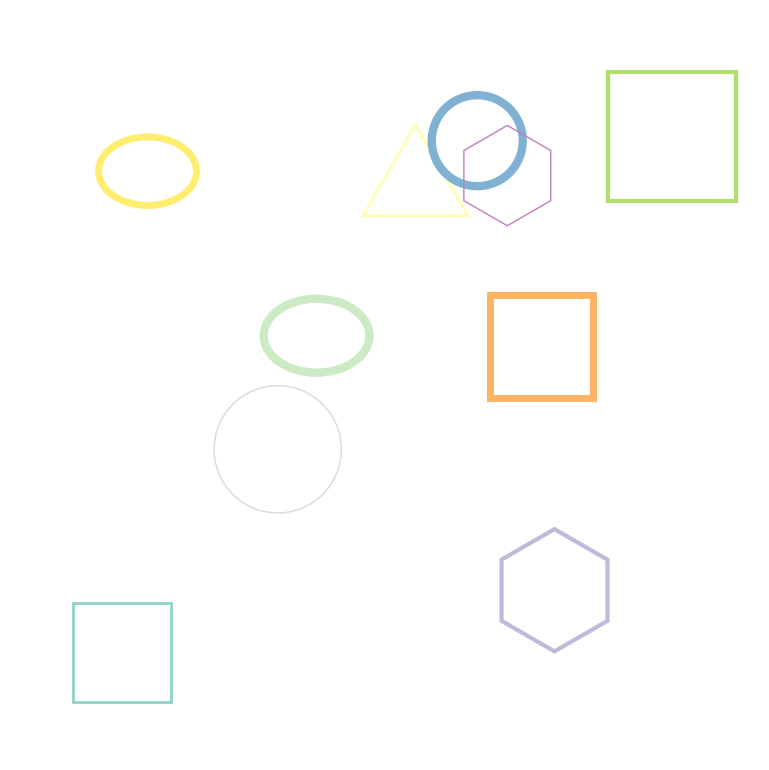[{"shape": "square", "thickness": 1, "radius": 0.32, "center": [0.159, 0.153]}, {"shape": "triangle", "thickness": 1, "radius": 0.39, "center": [0.54, 0.759]}, {"shape": "hexagon", "thickness": 1.5, "radius": 0.4, "center": [0.72, 0.233]}, {"shape": "circle", "thickness": 3, "radius": 0.3, "center": [0.62, 0.817]}, {"shape": "square", "thickness": 2.5, "radius": 0.33, "center": [0.703, 0.55]}, {"shape": "square", "thickness": 1.5, "radius": 0.42, "center": [0.873, 0.823]}, {"shape": "circle", "thickness": 0.5, "radius": 0.41, "center": [0.361, 0.416]}, {"shape": "hexagon", "thickness": 0.5, "radius": 0.33, "center": [0.659, 0.772]}, {"shape": "oval", "thickness": 3, "radius": 0.34, "center": [0.411, 0.564]}, {"shape": "oval", "thickness": 2.5, "radius": 0.32, "center": [0.192, 0.778]}]